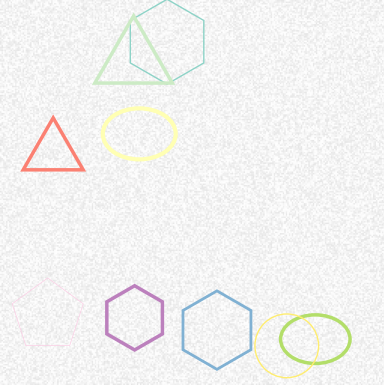[{"shape": "hexagon", "thickness": 1, "radius": 0.55, "center": [0.434, 0.892]}, {"shape": "oval", "thickness": 3, "radius": 0.47, "center": [0.362, 0.652]}, {"shape": "triangle", "thickness": 2.5, "radius": 0.45, "center": [0.138, 0.604]}, {"shape": "hexagon", "thickness": 2, "radius": 0.51, "center": [0.564, 0.143]}, {"shape": "oval", "thickness": 2.5, "radius": 0.45, "center": [0.819, 0.119]}, {"shape": "pentagon", "thickness": 0.5, "radius": 0.48, "center": [0.124, 0.181]}, {"shape": "hexagon", "thickness": 2.5, "radius": 0.42, "center": [0.35, 0.174]}, {"shape": "triangle", "thickness": 2.5, "radius": 0.58, "center": [0.347, 0.842]}, {"shape": "circle", "thickness": 1, "radius": 0.41, "center": [0.745, 0.102]}]